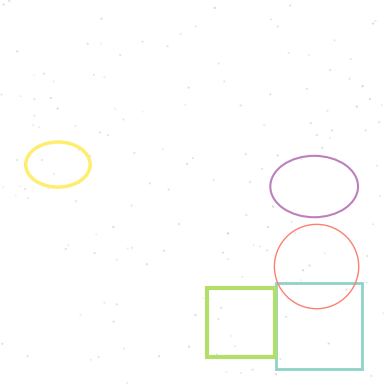[{"shape": "square", "thickness": 2, "radius": 0.56, "center": [0.829, 0.153]}, {"shape": "circle", "thickness": 1, "radius": 0.55, "center": [0.822, 0.308]}, {"shape": "square", "thickness": 3, "radius": 0.45, "center": [0.626, 0.162]}, {"shape": "oval", "thickness": 1.5, "radius": 0.57, "center": [0.816, 0.516]}, {"shape": "oval", "thickness": 2.5, "radius": 0.42, "center": [0.15, 0.573]}]